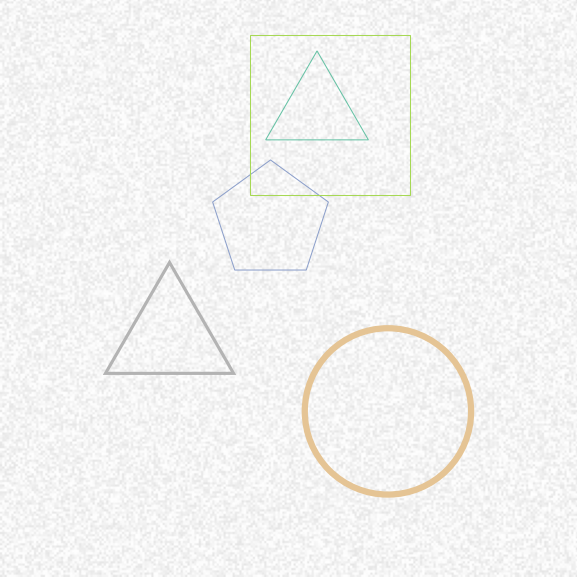[{"shape": "triangle", "thickness": 0.5, "radius": 0.51, "center": [0.549, 0.808]}, {"shape": "pentagon", "thickness": 0.5, "radius": 0.53, "center": [0.468, 0.617]}, {"shape": "square", "thickness": 0.5, "radius": 0.69, "center": [0.572, 0.8]}, {"shape": "circle", "thickness": 3, "radius": 0.72, "center": [0.672, 0.287]}, {"shape": "triangle", "thickness": 1.5, "radius": 0.64, "center": [0.294, 0.417]}]